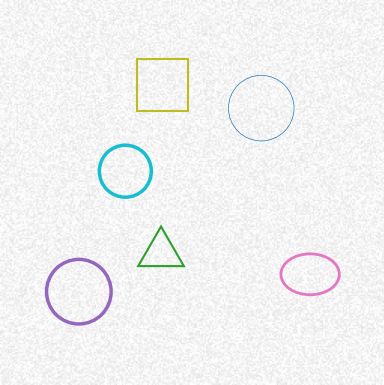[{"shape": "circle", "thickness": 0.5, "radius": 0.43, "center": [0.679, 0.719]}, {"shape": "triangle", "thickness": 1.5, "radius": 0.34, "center": [0.418, 0.343]}, {"shape": "circle", "thickness": 2.5, "radius": 0.42, "center": [0.205, 0.242]}, {"shape": "oval", "thickness": 2, "radius": 0.38, "center": [0.805, 0.288]}, {"shape": "square", "thickness": 1.5, "radius": 0.33, "center": [0.422, 0.779]}, {"shape": "circle", "thickness": 2.5, "radius": 0.34, "center": [0.326, 0.555]}]